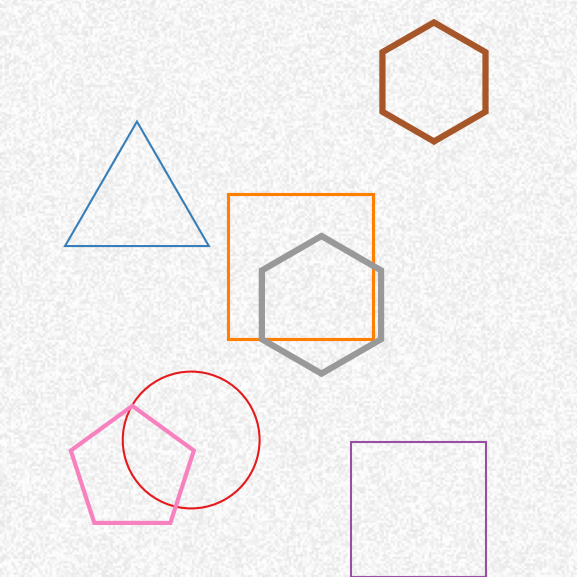[{"shape": "circle", "thickness": 1, "radius": 0.59, "center": [0.331, 0.237]}, {"shape": "triangle", "thickness": 1, "radius": 0.72, "center": [0.237, 0.645]}, {"shape": "square", "thickness": 1, "radius": 0.58, "center": [0.725, 0.116]}, {"shape": "square", "thickness": 1.5, "radius": 0.63, "center": [0.521, 0.538]}, {"shape": "hexagon", "thickness": 3, "radius": 0.52, "center": [0.751, 0.857]}, {"shape": "pentagon", "thickness": 2, "radius": 0.56, "center": [0.229, 0.184]}, {"shape": "hexagon", "thickness": 3, "radius": 0.6, "center": [0.557, 0.471]}]